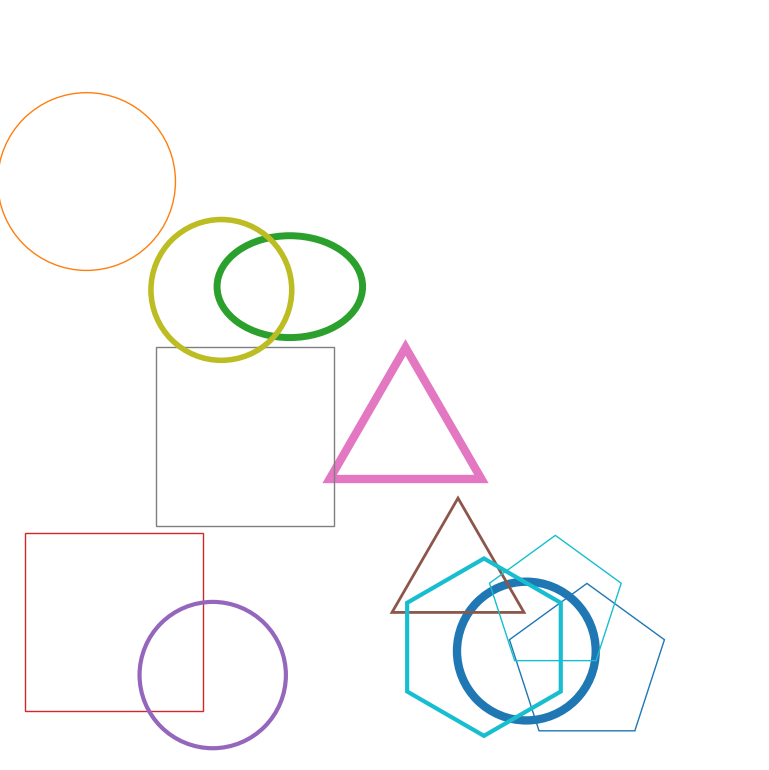[{"shape": "pentagon", "thickness": 0.5, "radius": 0.53, "center": [0.762, 0.136]}, {"shape": "circle", "thickness": 3, "radius": 0.45, "center": [0.684, 0.154]}, {"shape": "circle", "thickness": 0.5, "radius": 0.58, "center": [0.112, 0.764]}, {"shape": "oval", "thickness": 2.5, "radius": 0.47, "center": [0.376, 0.628]}, {"shape": "square", "thickness": 0.5, "radius": 0.58, "center": [0.148, 0.192]}, {"shape": "circle", "thickness": 1.5, "radius": 0.48, "center": [0.276, 0.123]}, {"shape": "triangle", "thickness": 1, "radius": 0.49, "center": [0.595, 0.254]}, {"shape": "triangle", "thickness": 3, "radius": 0.57, "center": [0.527, 0.435]}, {"shape": "square", "thickness": 0.5, "radius": 0.58, "center": [0.318, 0.433]}, {"shape": "circle", "thickness": 2, "radius": 0.46, "center": [0.287, 0.623]}, {"shape": "hexagon", "thickness": 1.5, "radius": 0.58, "center": [0.629, 0.16]}, {"shape": "pentagon", "thickness": 0.5, "radius": 0.45, "center": [0.721, 0.215]}]